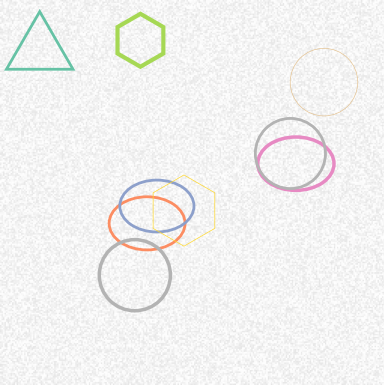[{"shape": "triangle", "thickness": 2, "radius": 0.5, "center": [0.103, 0.87]}, {"shape": "oval", "thickness": 2, "radius": 0.49, "center": [0.382, 0.42]}, {"shape": "oval", "thickness": 2, "radius": 0.48, "center": [0.408, 0.465]}, {"shape": "oval", "thickness": 2.5, "radius": 0.49, "center": [0.769, 0.575]}, {"shape": "hexagon", "thickness": 3, "radius": 0.34, "center": [0.365, 0.895]}, {"shape": "hexagon", "thickness": 0.5, "radius": 0.46, "center": [0.478, 0.453]}, {"shape": "circle", "thickness": 0.5, "radius": 0.44, "center": [0.842, 0.787]}, {"shape": "circle", "thickness": 2, "radius": 0.46, "center": [0.754, 0.601]}, {"shape": "circle", "thickness": 2.5, "radius": 0.46, "center": [0.35, 0.285]}]